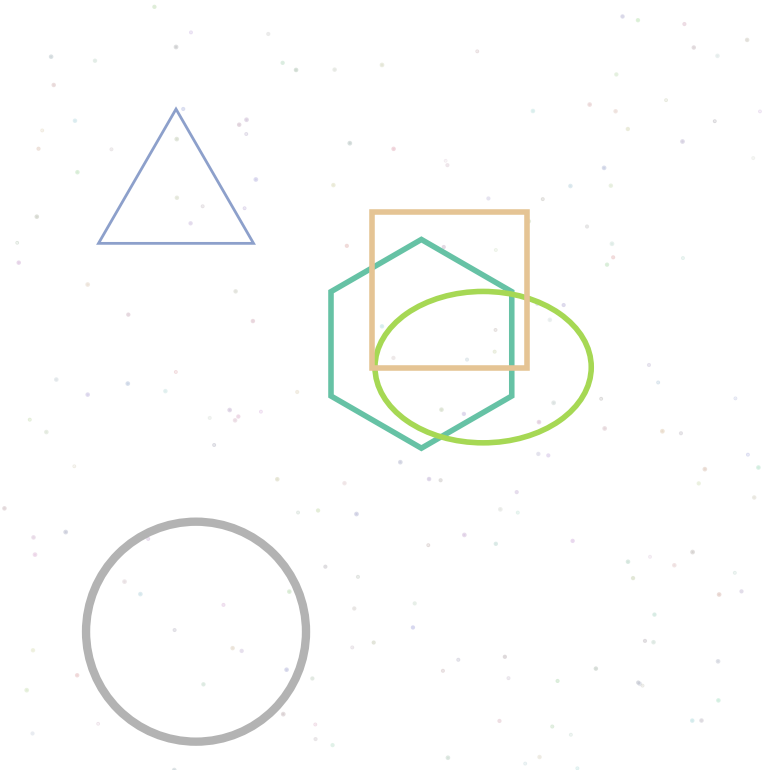[{"shape": "hexagon", "thickness": 2, "radius": 0.68, "center": [0.547, 0.553]}, {"shape": "triangle", "thickness": 1, "radius": 0.58, "center": [0.229, 0.742]}, {"shape": "oval", "thickness": 2, "radius": 0.7, "center": [0.627, 0.523]}, {"shape": "square", "thickness": 2, "radius": 0.5, "center": [0.583, 0.623]}, {"shape": "circle", "thickness": 3, "radius": 0.71, "center": [0.255, 0.18]}]